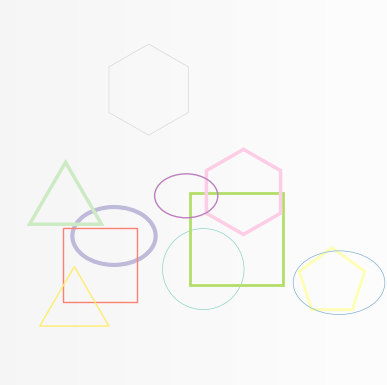[{"shape": "circle", "thickness": 0.5, "radius": 0.53, "center": [0.525, 0.301]}, {"shape": "pentagon", "thickness": 2, "radius": 0.44, "center": [0.857, 0.268]}, {"shape": "oval", "thickness": 3, "radius": 0.54, "center": [0.294, 0.387]}, {"shape": "square", "thickness": 1, "radius": 0.48, "center": [0.257, 0.311]}, {"shape": "oval", "thickness": 0.5, "radius": 0.59, "center": [0.875, 0.266]}, {"shape": "square", "thickness": 2, "radius": 0.6, "center": [0.61, 0.379]}, {"shape": "hexagon", "thickness": 2.5, "radius": 0.55, "center": [0.628, 0.502]}, {"shape": "hexagon", "thickness": 0.5, "radius": 0.59, "center": [0.384, 0.767]}, {"shape": "oval", "thickness": 1, "radius": 0.41, "center": [0.481, 0.491]}, {"shape": "triangle", "thickness": 2.5, "radius": 0.54, "center": [0.169, 0.471]}, {"shape": "triangle", "thickness": 1, "radius": 0.52, "center": [0.192, 0.205]}]